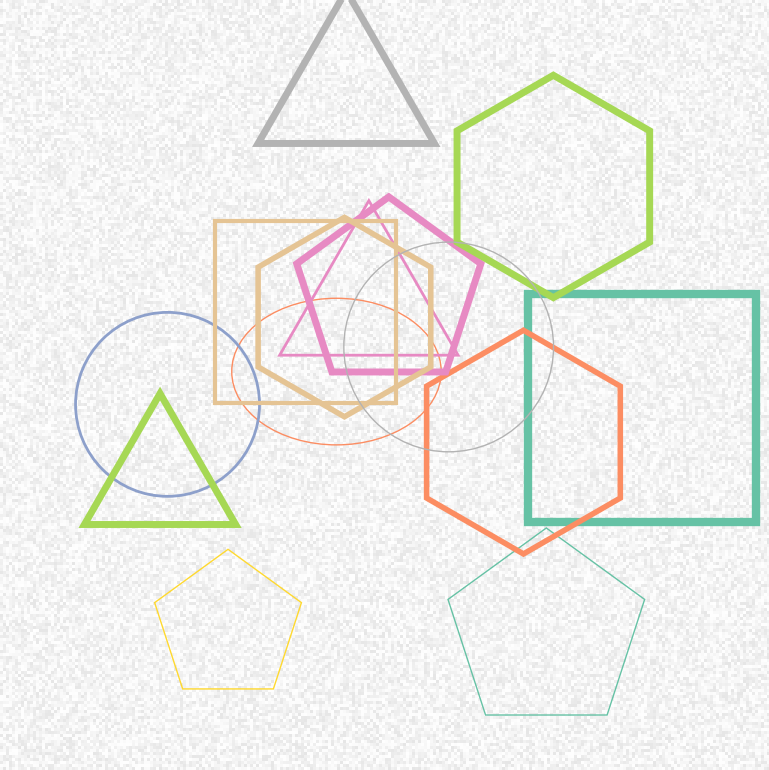[{"shape": "pentagon", "thickness": 0.5, "radius": 0.67, "center": [0.71, 0.18]}, {"shape": "square", "thickness": 3, "radius": 0.74, "center": [0.834, 0.47]}, {"shape": "hexagon", "thickness": 2, "radius": 0.73, "center": [0.68, 0.426]}, {"shape": "oval", "thickness": 0.5, "radius": 0.68, "center": [0.437, 0.517]}, {"shape": "circle", "thickness": 1, "radius": 0.6, "center": [0.218, 0.475]}, {"shape": "pentagon", "thickness": 2.5, "radius": 0.63, "center": [0.505, 0.619]}, {"shape": "triangle", "thickness": 1, "radius": 0.67, "center": [0.479, 0.606]}, {"shape": "triangle", "thickness": 2.5, "radius": 0.57, "center": [0.208, 0.376]}, {"shape": "hexagon", "thickness": 2.5, "radius": 0.72, "center": [0.719, 0.758]}, {"shape": "pentagon", "thickness": 0.5, "radius": 0.5, "center": [0.296, 0.186]}, {"shape": "square", "thickness": 1.5, "radius": 0.59, "center": [0.397, 0.595]}, {"shape": "hexagon", "thickness": 2, "radius": 0.65, "center": [0.447, 0.588]}, {"shape": "triangle", "thickness": 2.5, "radius": 0.66, "center": [0.45, 0.88]}, {"shape": "circle", "thickness": 0.5, "radius": 0.68, "center": [0.583, 0.549]}]